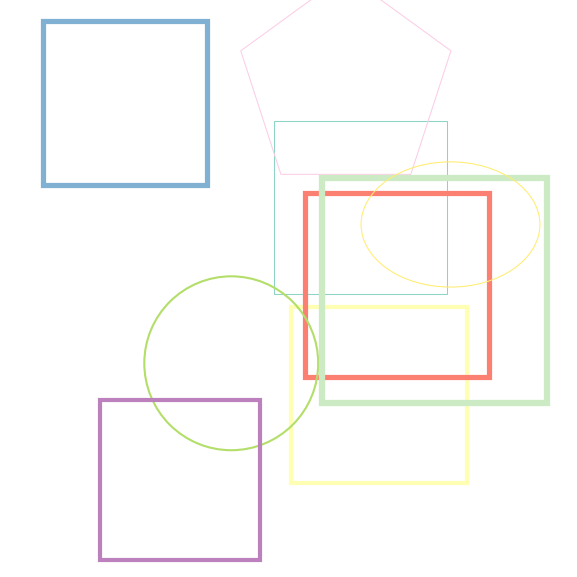[{"shape": "square", "thickness": 0.5, "radius": 0.75, "center": [0.624, 0.64]}, {"shape": "square", "thickness": 2, "radius": 0.76, "center": [0.657, 0.315]}, {"shape": "square", "thickness": 2.5, "radius": 0.8, "center": [0.688, 0.506]}, {"shape": "square", "thickness": 2.5, "radius": 0.71, "center": [0.216, 0.821]}, {"shape": "circle", "thickness": 1, "radius": 0.75, "center": [0.4, 0.37]}, {"shape": "pentagon", "thickness": 0.5, "radius": 0.96, "center": [0.599, 0.852]}, {"shape": "square", "thickness": 2, "radius": 0.69, "center": [0.312, 0.168]}, {"shape": "square", "thickness": 3, "radius": 0.97, "center": [0.752, 0.496]}, {"shape": "oval", "thickness": 0.5, "radius": 0.77, "center": [0.78, 0.61]}]